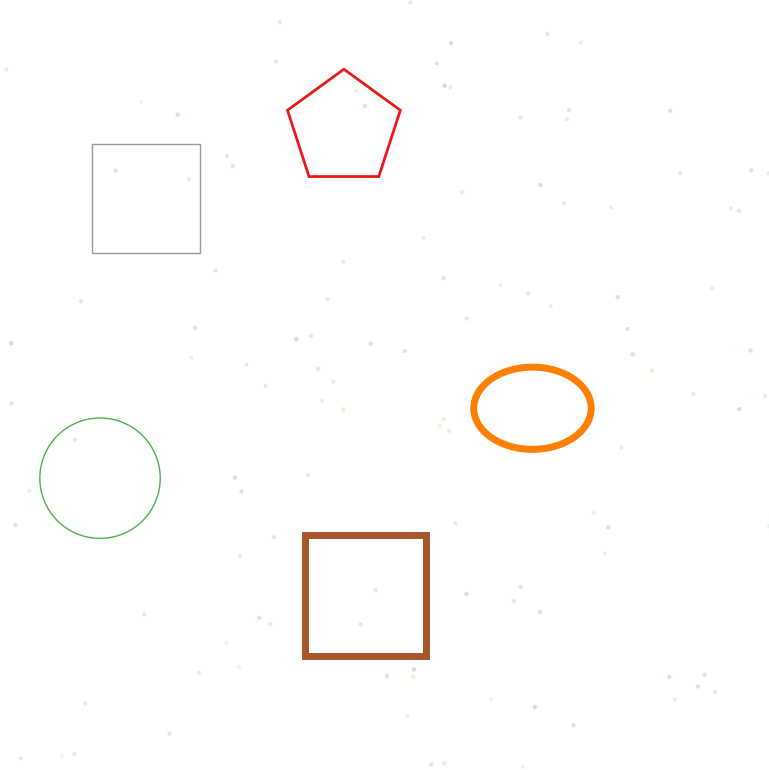[{"shape": "pentagon", "thickness": 1, "radius": 0.39, "center": [0.447, 0.833]}, {"shape": "circle", "thickness": 0.5, "radius": 0.39, "center": [0.13, 0.379]}, {"shape": "oval", "thickness": 2.5, "radius": 0.38, "center": [0.692, 0.47]}, {"shape": "square", "thickness": 2.5, "radius": 0.39, "center": [0.475, 0.227]}, {"shape": "square", "thickness": 0.5, "radius": 0.35, "center": [0.19, 0.742]}]